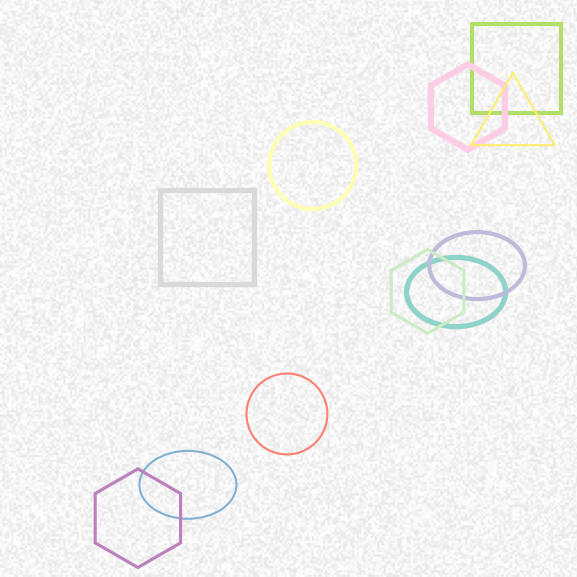[{"shape": "oval", "thickness": 2.5, "radius": 0.43, "center": [0.79, 0.494]}, {"shape": "circle", "thickness": 2, "radius": 0.38, "center": [0.542, 0.713]}, {"shape": "oval", "thickness": 2, "radius": 0.41, "center": [0.826, 0.539]}, {"shape": "circle", "thickness": 1, "radius": 0.35, "center": [0.497, 0.282]}, {"shape": "oval", "thickness": 1, "radius": 0.42, "center": [0.325, 0.16]}, {"shape": "square", "thickness": 2, "radius": 0.38, "center": [0.894, 0.881]}, {"shape": "hexagon", "thickness": 3, "radius": 0.37, "center": [0.81, 0.814]}, {"shape": "square", "thickness": 2.5, "radius": 0.41, "center": [0.358, 0.589]}, {"shape": "hexagon", "thickness": 1.5, "radius": 0.43, "center": [0.239, 0.102]}, {"shape": "hexagon", "thickness": 1.5, "radius": 0.36, "center": [0.74, 0.495]}, {"shape": "triangle", "thickness": 1, "radius": 0.42, "center": [0.888, 0.79]}]